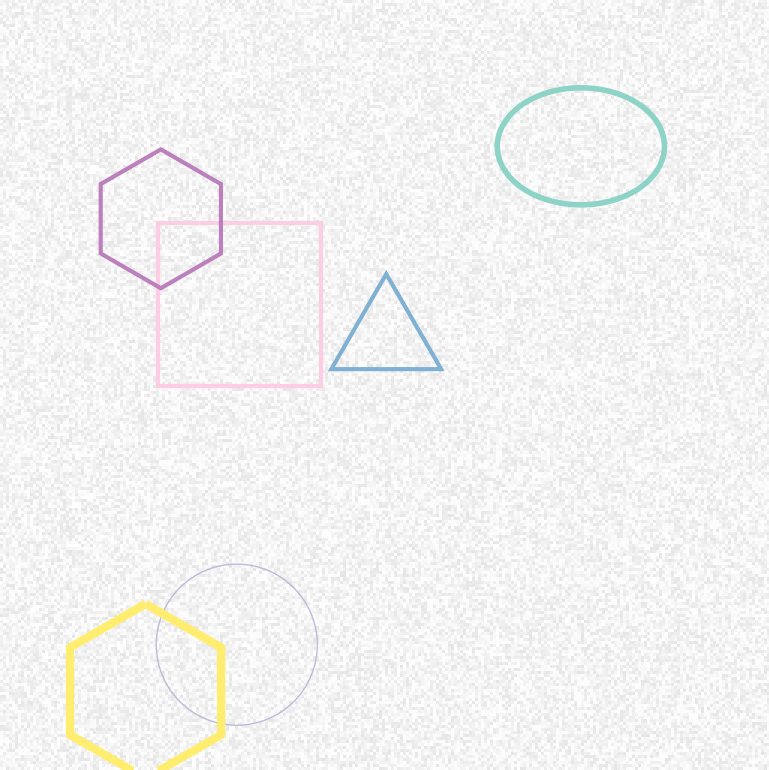[{"shape": "oval", "thickness": 2, "radius": 0.54, "center": [0.754, 0.81]}, {"shape": "circle", "thickness": 0.5, "radius": 0.52, "center": [0.308, 0.163]}, {"shape": "triangle", "thickness": 1.5, "radius": 0.41, "center": [0.502, 0.562]}, {"shape": "square", "thickness": 1.5, "radius": 0.53, "center": [0.311, 0.605]}, {"shape": "hexagon", "thickness": 1.5, "radius": 0.45, "center": [0.209, 0.716]}, {"shape": "hexagon", "thickness": 3, "radius": 0.57, "center": [0.189, 0.102]}]